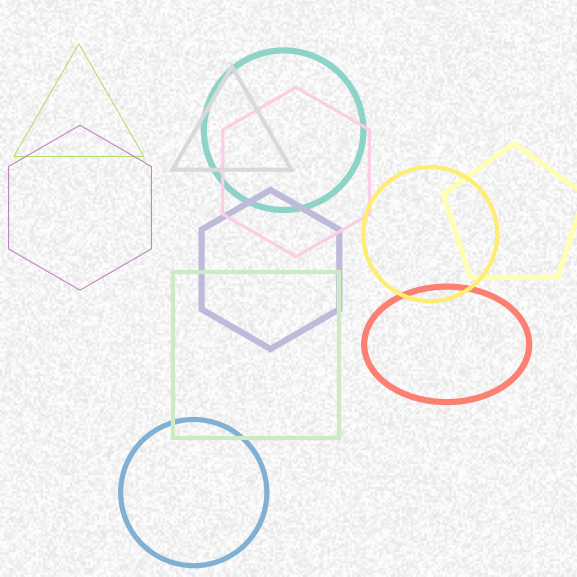[{"shape": "circle", "thickness": 3, "radius": 0.69, "center": [0.491, 0.774]}, {"shape": "pentagon", "thickness": 2.5, "radius": 0.64, "center": [0.89, 0.623]}, {"shape": "hexagon", "thickness": 3, "radius": 0.69, "center": [0.468, 0.533]}, {"shape": "oval", "thickness": 3, "radius": 0.71, "center": [0.773, 0.403]}, {"shape": "circle", "thickness": 2.5, "radius": 0.63, "center": [0.335, 0.146]}, {"shape": "triangle", "thickness": 0.5, "radius": 0.65, "center": [0.137, 0.793]}, {"shape": "hexagon", "thickness": 1.5, "radius": 0.73, "center": [0.513, 0.701]}, {"shape": "triangle", "thickness": 2, "radius": 0.59, "center": [0.402, 0.765]}, {"shape": "hexagon", "thickness": 0.5, "radius": 0.71, "center": [0.139, 0.64]}, {"shape": "square", "thickness": 2, "radius": 0.72, "center": [0.443, 0.385]}, {"shape": "circle", "thickness": 2, "radius": 0.58, "center": [0.745, 0.594]}]